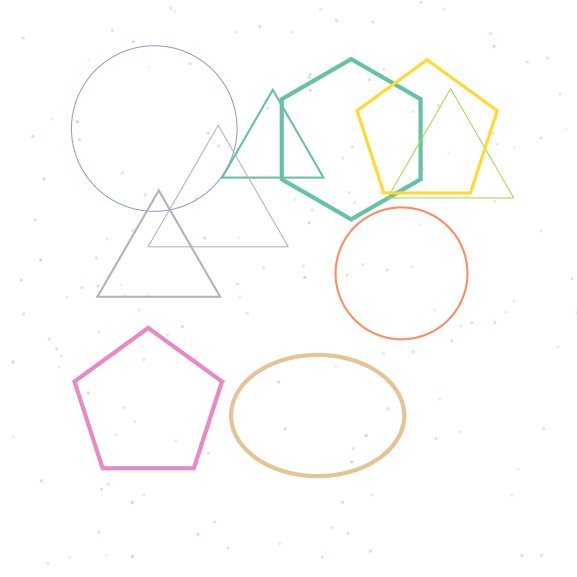[{"shape": "hexagon", "thickness": 2, "radius": 0.69, "center": [0.608, 0.758]}, {"shape": "triangle", "thickness": 1, "radius": 0.51, "center": [0.472, 0.742]}, {"shape": "circle", "thickness": 1, "radius": 0.57, "center": [0.695, 0.526]}, {"shape": "circle", "thickness": 0.5, "radius": 0.72, "center": [0.267, 0.777]}, {"shape": "pentagon", "thickness": 2, "radius": 0.67, "center": [0.257, 0.297]}, {"shape": "triangle", "thickness": 0.5, "radius": 0.63, "center": [0.78, 0.719]}, {"shape": "pentagon", "thickness": 1.5, "radius": 0.64, "center": [0.74, 0.768]}, {"shape": "oval", "thickness": 2, "radius": 0.75, "center": [0.55, 0.28]}, {"shape": "triangle", "thickness": 0.5, "radius": 0.7, "center": [0.378, 0.642]}, {"shape": "triangle", "thickness": 1, "radius": 0.61, "center": [0.275, 0.547]}]